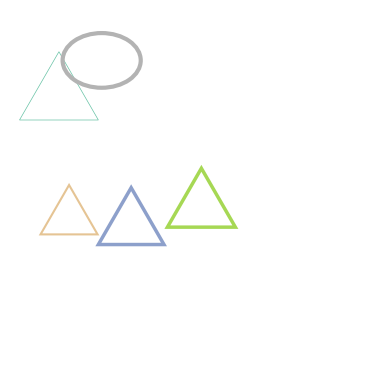[{"shape": "triangle", "thickness": 0.5, "radius": 0.59, "center": [0.153, 0.747]}, {"shape": "triangle", "thickness": 2.5, "radius": 0.49, "center": [0.341, 0.414]}, {"shape": "triangle", "thickness": 2.5, "radius": 0.51, "center": [0.523, 0.461]}, {"shape": "triangle", "thickness": 1.5, "radius": 0.43, "center": [0.179, 0.434]}, {"shape": "oval", "thickness": 3, "radius": 0.51, "center": [0.264, 0.843]}]